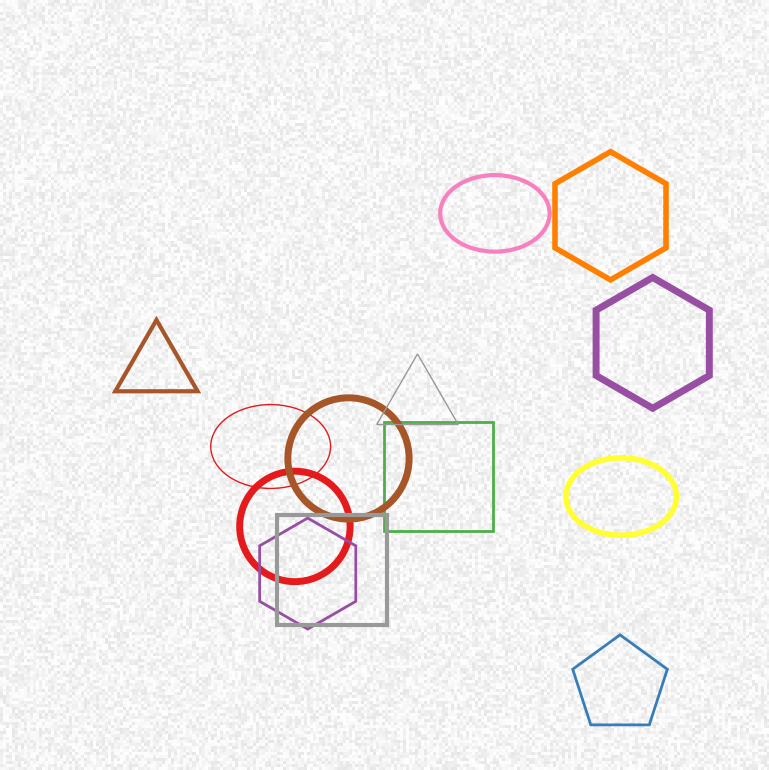[{"shape": "circle", "thickness": 2.5, "radius": 0.36, "center": [0.383, 0.316]}, {"shape": "oval", "thickness": 0.5, "radius": 0.39, "center": [0.351, 0.42]}, {"shape": "pentagon", "thickness": 1, "radius": 0.32, "center": [0.805, 0.111]}, {"shape": "square", "thickness": 1, "radius": 0.35, "center": [0.569, 0.381]}, {"shape": "hexagon", "thickness": 2.5, "radius": 0.42, "center": [0.848, 0.555]}, {"shape": "hexagon", "thickness": 1, "radius": 0.36, "center": [0.4, 0.255]}, {"shape": "hexagon", "thickness": 2, "radius": 0.42, "center": [0.793, 0.72]}, {"shape": "oval", "thickness": 2, "radius": 0.36, "center": [0.807, 0.355]}, {"shape": "triangle", "thickness": 1.5, "radius": 0.31, "center": [0.203, 0.523]}, {"shape": "circle", "thickness": 2.5, "radius": 0.39, "center": [0.453, 0.405]}, {"shape": "oval", "thickness": 1.5, "radius": 0.36, "center": [0.643, 0.723]}, {"shape": "square", "thickness": 1.5, "radius": 0.36, "center": [0.431, 0.259]}, {"shape": "triangle", "thickness": 0.5, "radius": 0.31, "center": [0.542, 0.479]}]